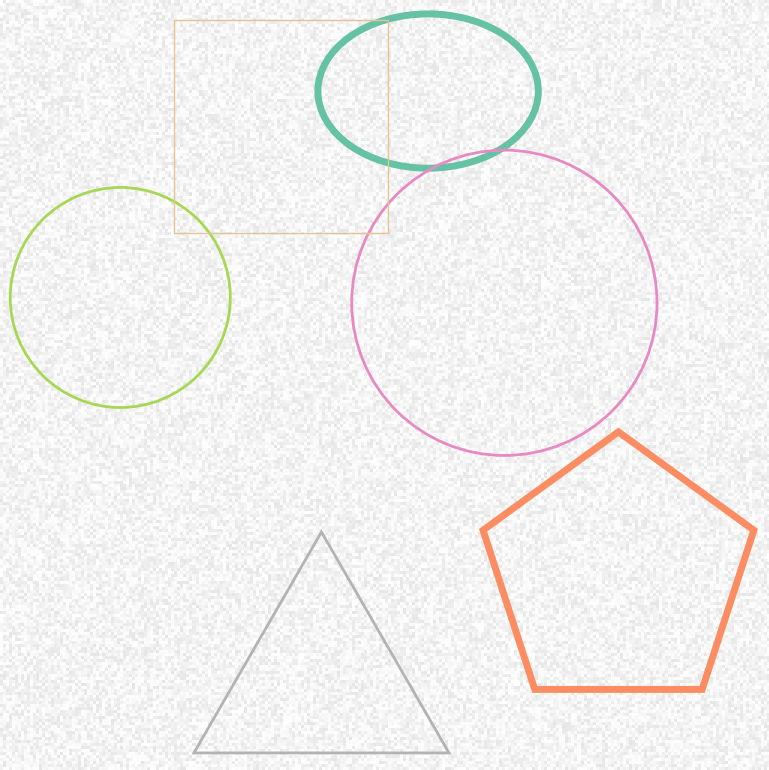[{"shape": "oval", "thickness": 2.5, "radius": 0.72, "center": [0.556, 0.882]}, {"shape": "pentagon", "thickness": 2.5, "radius": 0.92, "center": [0.803, 0.254]}, {"shape": "circle", "thickness": 1, "radius": 0.99, "center": [0.655, 0.607]}, {"shape": "circle", "thickness": 1, "radius": 0.71, "center": [0.156, 0.614]}, {"shape": "square", "thickness": 0.5, "radius": 0.69, "center": [0.365, 0.835]}, {"shape": "triangle", "thickness": 1, "radius": 0.96, "center": [0.417, 0.118]}]